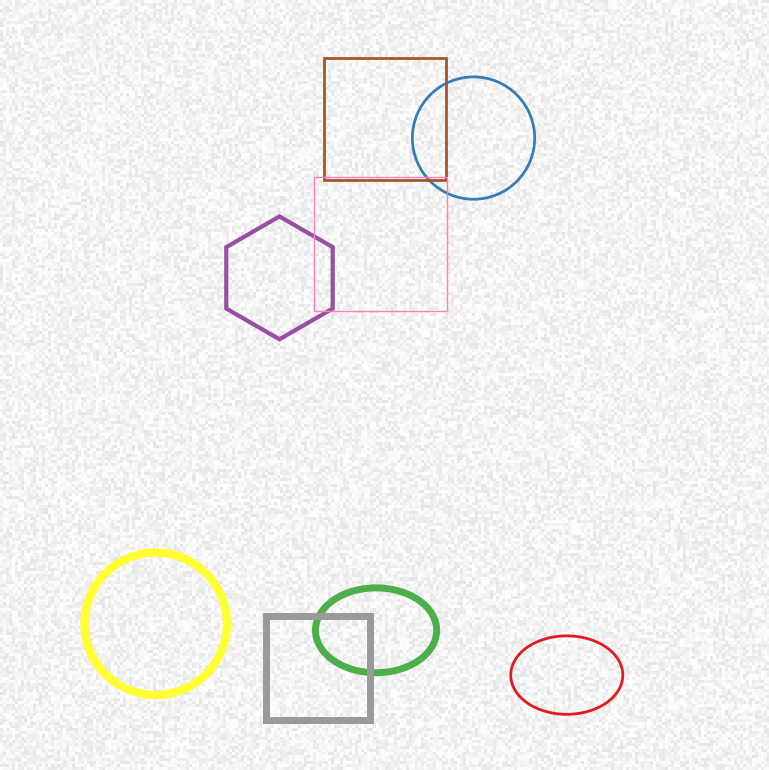[{"shape": "oval", "thickness": 1, "radius": 0.36, "center": [0.736, 0.123]}, {"shape": "circle", "thickness": 1, "radius": 0.4, "center": [0.615, 0.821]}, {"shape": "oval", "thickness": 2.5, "radius": 0.39, "center": [0.488, 0.181]}, {"shape": "hexagon", "thickness": 1.5, "radius": 0.4, "center": [0.363, 0.639]}, {"shape": "circle", "thickness": 3, "radius": 0.46, "center": [0.202, 0.19]}, {"shape": "square", "thickness": 1, "radius": 0.39, "center": [0.5, 0.845]}, {"shape": "square", "thickness": 0.5, "radius": 0.43, "center": [0.494, 0.683]}, {"shape": "square", "thickness": 2.5, "radius": 0.34, "center": [0.413, 0.133]}]